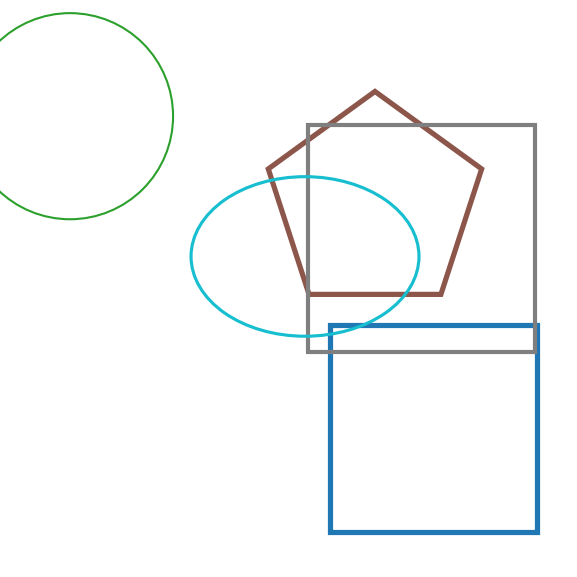[{"shape": "square", "thickness": 2.5, "radius": 0.9, "center": [0.751, 0.258]}, {"shape": "circle", "thickness": 1, "radius": 0.89, "center": [0.121, 0.798]}, {"shape": "pentagon", "thickness": 2.5, "radius": 0.97, "center": [0.649, 0.647]}, {"shape": "square", "thickness": 2, "radius": 0.98, "center": [0.73, 0.586]}, {"shape": "oval", "thickness": 1.5, "radius": 0.99, "center": [0.528, 0.555]}]